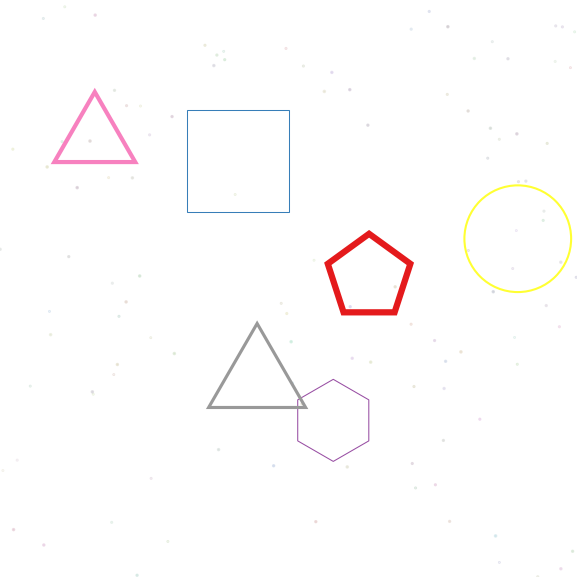[{"shape": "pentagon", "thickness": 3, "radius": 0.38, "center": [0.639, 0.519]}, {"shape": "square", "thickness": 0.5, "radius": 0.44, "center": [0.412, 0.721]}, {"shape": "hexagon", "thickness": 0.5, "radius": 0.36, "center": [0.577, 0.271]}, {"shape": "circle", "thickness": 1, "radius": 0.46, "center": [0.897, 0.586]}, {"shape": "triangle", "thickness": 2, "radius": 0.4, "center": [0.164, 0.759]}, {"shape": "triangle", "thickness": 1.5, "radius": 0.48, "center": [0.445, 0.342]}]